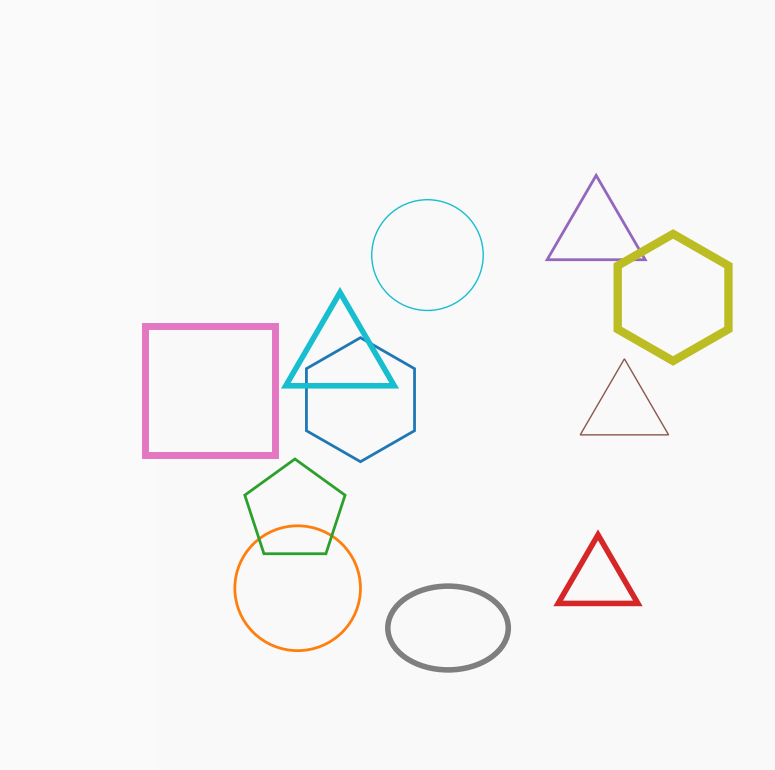[{"shape": "hexagon", "thickness": 1, "radius": 0.4, "center": [0.465, 0.481]}, {"shape": "circle", "thickness": 1, "radius": 0.41, "center": [0.384, 0.236]}, {"shape": "pentagon", "thickness": 1, "radius": 0.34, "center": [0.381, 0.336]}, {"shape": "triangle", "thickness": 2, "radius": 0.3, "center": [0.772, 0.246]}, {"shape": "triangle", "thickness": 1, "radius": 0.37, "center": [0.769, 0.699]}, {"shape": "triangle", "thickness": 0.5, "radius": 0.33, "center": [0.806, 0.468]}, {"shape": "square", "thickness": 2.5, "radius": 0.42, "center": [0.271, 0.493]}, {"shape": "oval", "thickness": 2, "radius": 0.39, "center": [0.578, 0.184]}, {"shape": "hexagon", "thickness": 3, "radius": 0.41, "center": [0.868, 0.614]}, {"shape": "triangle", "thickness": 2, "radius": 0.4, "center": [0.439, 0.539]}, {"shape": "circle", "thickness": 0.5, "radius": 0.36, "center": [0.552, 0.669]}]